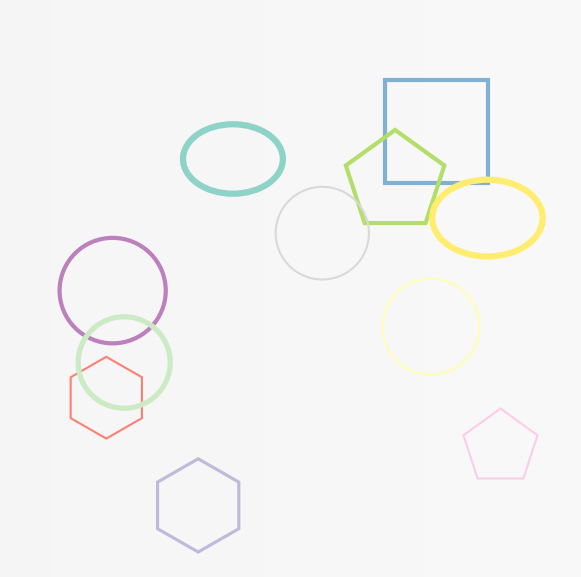[{"shape": "oval", "thickness": 3, "radius": 0.43, "center": [0.401, 0.724]}, {"shape": "circle", "thickness": 1, "radius": 0.42, "center": [0.741, 0.434]}, {"shape": "hexagon", "thickness": 1.5, "radius": 0.4, "center": [0.341, 0.124]}, {"shape": "hexagon", "thickness": 1, "radius": 0.35, "center": [0.183, 0.31]}, {"shape": "square", "thickness": 2, "radius": 0.44, "center": [0.751, 0.772]}, {"shape": "pentagon", "thickness": 2, "radius": 0.45, "center": [0.68, 0.685]}, {"shape": "pentagon", "thickness": 1, "radius": 0.34, "center": [0.861, 0.225]}, {"shape": "circle", "thickness": 1, "radius": 0.4, "center": [0.554, 0.595]}, {"shape": "circle", "thickness": 2, "radius": 0.46, "center": [0.194, 0.496]}, {"shape": "circle", "thickness": 2.5, "radius": 0.4, "center": [0.214, 0.371]}, {"shape": "oval", "thickness": 3, "radius": 0.47, "center": [0.839, 0.622]}]